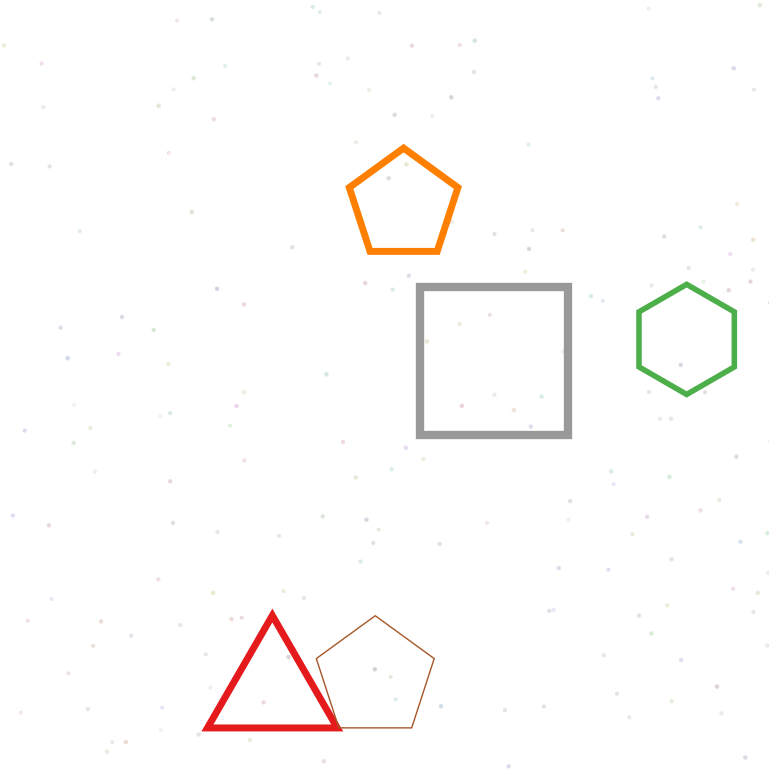[{"shape": "triangle", "thickness": 2.5, "radius": 0.49, "center": [0.354, 0.103]}, {"shape": "hexagon", "thickness": 2, "radius": 0.36, "center": [0.892, 0.559]}, {"shape": "pentagon", "thickness": 2.5, "radius": 0.37, "center": [0.524, 0.734]}, {"shape": "pentagon", "thickness": 0.5, "radius": 0.4, "center": [0.487, 0.12]}, {"shape": "square", "thickness": 3, "radius": 0.48, "center": [0.642, 0.531]}]